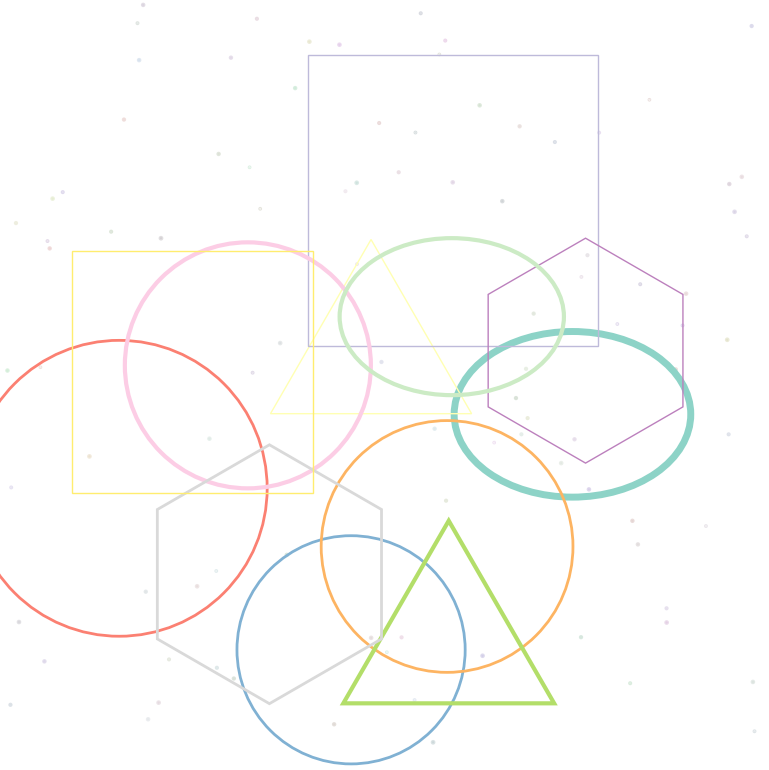[{"shape": "oval", "thickness": 2.5, "radius": 0.77, "center": [0.743, 0.462]}, {"shape": "triangle", "thickness": 0.5, "radius": 0.75, "center": [0.482, 0.538]}, {"shape": "square", "thickness": 0.5, "radius": 0.94, "center": [0.588, 0.74]}, {"shape": "circle", "thickness": 1, "radius": 0.96, "center": [0.155, 0.366]}, {"shape": "circle", "thickness": 1, "radius": 0.74, "center": [0.456, 0.156]}, {"shape": "circle", "thickness": 1, "radius": 0.82, "center": [0.581, 0.29]}, {"shape": "triangle", "thickness": 1.5, "radius": 0.79, "center": [0.583, 0.166]}, {"shape": "circle", "thickness": 1.5, "radius": 0.8, "center": [0.322, 0.526]}, {"shape": "hexagon", "thickness": 1, "radius": 0.84, "center": [0.35, 0.254]}, {"shape": "hexagon", "thickness": 0.5, "radius": 0.73, "center": [0.76, 0.545]}, {"shape": "oval", "thickness": 1.5, "radius": 0.73, "center": [0.587, 0.589]}, {"shape": "square", "thickness": 0.5, "radius": 0.78, "center": [0.25, 0.517]}]